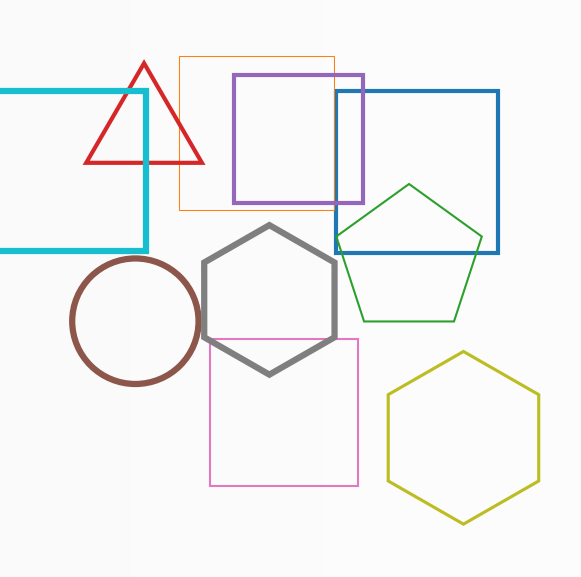[{"shape": "square", "thickness": 2, "radius": 0.7, "center": [0.717, 0.701]}, {"shape": "square", "thickness": 0.5, "radius": 0.67, "center": [0.442, 0.768]}, {"shape": "pentagon", "thickness": 1, "radius": 0.66, "center": [0.704, 0.549]}, {"shape": "triangle", "thickness": 2, "radius": 0.57, "center": [0.248, 0.775]}, {"shape": "square", "thickness": 2, "radius": 0.56, "center": [0.513, 0.758]}, {"shape": "circle", "thickness": 3, "radius": 0.54, "center": [0.233, 0.443]}, {"shape": "square", "thickness": 1, "radius": 0.64, "center": [0.489, 0.285]}, {"shape": "hexagon", "thickness": 3, "radius": 0.65, "center": [0.463, 0.48]}, {"shape": "hexagon", "thickness": 1.5, "radius": 0.75, "center": [0.797, 0.241]}, {"shape": "square", "thickness": 3, "radius": 0.69, "center": [0.112, 0.703]}]